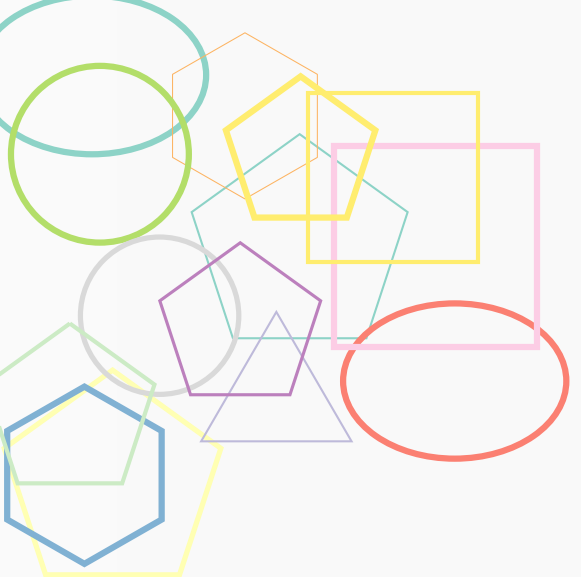[{"shape": "oval", "thickness": 3, "radius": 0.98, "center": [0.158, 0.869]}, {"shape": "pentagon", "thickness": 1, "radius": 0.98, "center": [0.516, 0.571]}, {"shape": "pentagon", "thickness": 2.5, "radius": 0.98, "center": [0.194, 0.162]}, {"shape": "triangle", "thickness": 1, "radius": 0.75, "center": [0.475, 0.31]}, {"shape": "oval", "thickness": 3, "radius": 0.96, "center": [0.782, 0.339]}, {"shape": "hexagon", "thickness": 3, "radius": 0.77, "center": [0.145, 0.176]}, {"shape": "hexagon", "thickness": 0.5, "radius": 0.72, "center": [0.421, 0.799]}, {"shape": "circle", "thickness": 3, "radius": 0.77, "center": [0.172, 0.732]}, {"shape": "square", "thickness": 3, "radius": 0.87, "center": [0.749, 0.572]}, {"shape": "circle", "thickness": 2.5, "radius": 0.68, "center": [0.275, 0.452]}, {"shape": "pentagon", "thickness": 1.5, "radius": 0.73, "center": [0.413, 0.433]}, {"shape": "pentagon", "thickness": 2, "radius": 0.76, "center": [0.12, 0.286]}, {"shape": "square", "thickness": 2, "radius": 0.73, "center": [0.676, 0.692]}, {"shape": "pentagon", "thickness": 3, "radius": 0.68, "center": [0.517, 0.732]}]